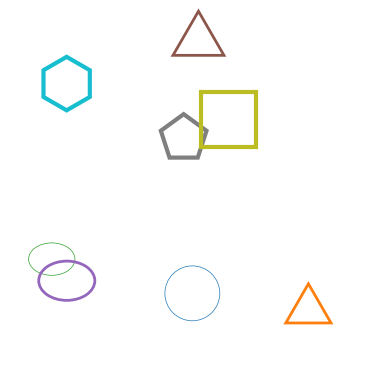[{"shape": "circle", "thickness": 0.5, "radius": 0.36, "center": [0.5, 0.238]}, {"shape": "triangle", "thickness": 2, "radius": 0.34, "center": [0.801, 0.195]}, {"shape": "oval", "thickness": 0.5, "radius": 0.3, "center": [0.134, 0.327]}, {"shape": "oval", "thickness": 2, "radius": 0.36, "center": [0.173, 0.271]}, {"shape": "triangle", "thickness": 2, "radius": 0.38, "center": [0.516, 0.894]}, {"shape": "pentagon", "thickness": 3, "radius": 0.31, "center": [0.477, 0.641]}, {"shape": "square", "thickness": 3, "radius": 0.36, "center": [0.593, 0.69]}, {"shape": "hexagon", "thickness": 3, "radius": 0.35, "center": [0.173, 0.783]}]